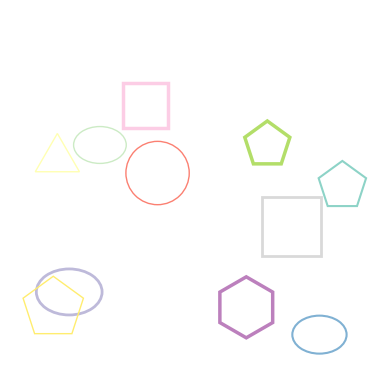[{"shape": "pentagon", "thickness": 1.5, "radius": 0.32, "center": [0.889, 0.517]}, {"shape": "triangle", "thickness": 1, "radius": 0.33, "center": [0.149, 0.587]}, {"shape": "oval", "thickness": 2, "radius": 0.43, "center": [0.18, 0.242]}, {"shape": "circle", "thickness": 1, "radius": 0.41, "center": [0.409, 0.551]}, {"shape": "oval", "thickness": 1.5, "radius": 0.35, "center": [0.83, 0.131]}, {"shape": "pentagon", "thickness": 2.5, "radius": 0.31, "center": [0.694, 0.624]}, {"shape": "square", "thickness": 2.5, "radius": 0.29, "center": [0.378, 0.726]}, {"shape": "square", "thickness": 2, "radius": 0.39, "center": [0.757, 0.412]}, {"shape": "hexagon", "thickness": 2.5, "radius": 0.4, "center": [0.64, 0.202]}, {"shape": "oval", "thickness": 1, "radius": 0.34, "center": [0.26, 0.623]}, {"shape": "pentagon", "thickness": 1, "radius": 0.41, "center": [0.138, 0.2]}]